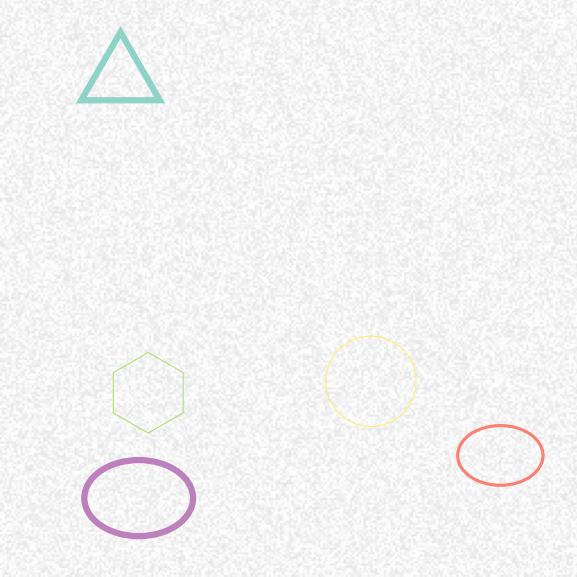[{"shape": "triangle", "thickness": 3, "radius": 0.39, "center": [0.209, 0.865]}, {"shape": "oval", "thickness": 1.5, "radius": 0.37, "center": [0.866, 0.211]}, {"shape": "hexagon", "thickness": 0.5, "radius": 0.35, "center": [0.257, 0.319]}, {"shape": "oval", "thickness": 3, "radius": 0.47, "center": [0.24, 0.137]}, {"shape": "circle", "thickness": 0.5, "radius": 0.39, "center": [0.642, 0.339]}]